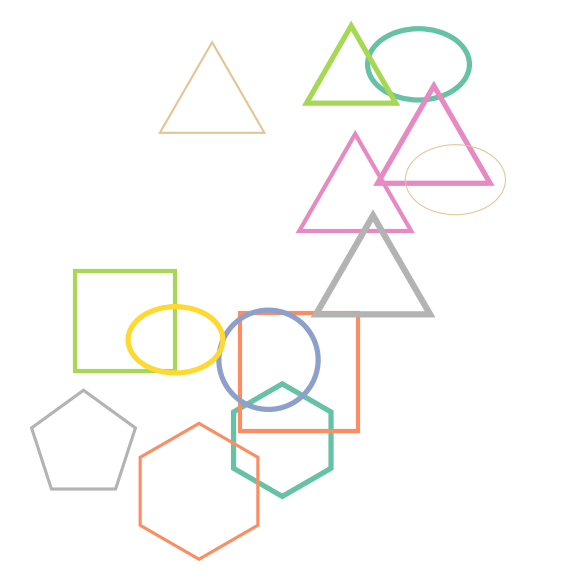[{"shape": "oval", "thickness": 2.5, "radius": 0.44, "center": [0.725, 0.888]}, {"shape": "hexagon", "thickness": 2.5, "radius": 0.49, "center": [0.489, 0.237]}, {"shape": "square", "thickness": 2, "radius": 0.51, "center": [0.518, 0.355]}, {"shape": "hexagon", "thickness": 1.5, "radius": 0.59, "center": [0.345, 0.148]}, {"shape": "circle", "thickness": 2.5, "radius": 0.43, "center": [0.465, 0.376]}, {"shape": "triangle", "thickness": 2.5, "radius": 0.56, "center": [0.751, 0.738]}, {"shape": "triangle", "thickness": 2, "radius": 0.56, "center": [0.615, 0.655]}, {"shape": "triangle", "thickness": 2.5, "radius": 0.45, "center": [0.608, 0.865]}, {"shape": "square", "thickness": 2, "radius": 0.44, "center": [0.217, 0.443]}, {"shape": "oval", "thickness": 2.5, "radius": 0.41, "center": [0.304, 0.411]}, {"shape": "triangle", "thickness": 1, "radius": 0.52, "center": [0.367, 0.821]}, {"shape": "oval", "thickness": 0.5, "radius": 0.43, "center": [0.789, 0.688]}, {"shape": "triangle", "thickness": 3, "radius": 0.57, "center": [0.646, 0.512]}, {"shape": "pentagon", "thickness": 1.5, "radius": 0.47, "center": [0.145, 0.229]}]